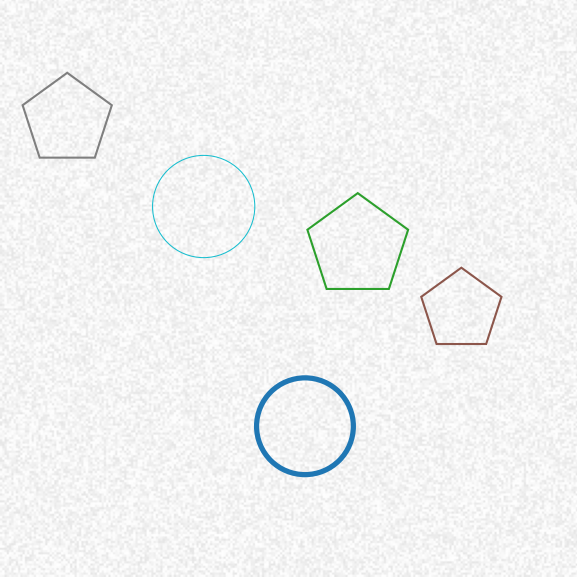[{"shape": "circle", "thickness": 2.5, "radius": 0.42, "center": [0.528, 0.261]}, {"shape": "pentagon", "thickness": 1, "radius": 0.46, "center": [0.619, 0.573]}, {"shape": "pentagon", "thickness": 1, "radius": 0.37, "center": [0.799, 0.463]}, {"shape": "pentagon", "thickness": 1, "radius": 0.41, "center": [0.116, 0.792]}, {"shape": "circle", "thickness": 0.5, "radius": 0.44, "center": [0.353, 0.642]}]